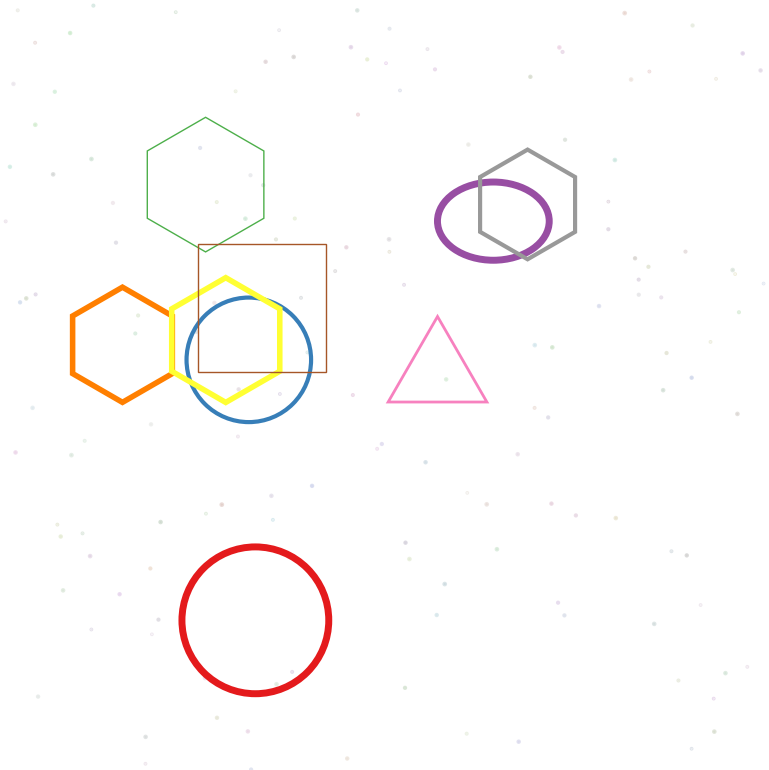[{"shape": "circle", "thickness": 2.5, "radius": 0.48, "center": [0.332, 0.194]}, {"shape": "circle", "thickness": 1.5, "radius": 0.4, "center": [0.323, 0.533]}, {"shape": "hexagon", "thickness": 0.5, "radius": 0.44, "center": [0.267, 0.76]}, {"shape": "oval", "thickness": 2.5, "radius": 0.36, "center": [0.641, 0.713]}, {"shape": "hexagon", "thickness": 2, "radius": 0.37, "center": [0.159, 0.552]}, {"shape": "hexagon", "thickness": 2, "radius": 0.41, "center": [0.293, 0.558]}, {"shape": "square", "thickness": 0.5, "radius": 0.42, "center": [0.34, 0.6]}, {"shape": "triangle", "thickness": 1, "radius": 0.37, "center": [0.568, 0.515]}, {"shape": "hexagon", "thickness": 1.5, "radius": 0.36, "center": [0.685, 0.734]}]